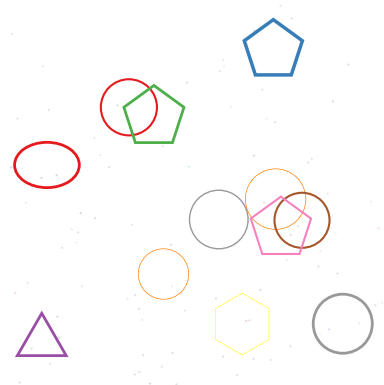[{"shape": "oval", "thickness": 2, "radius": 0.42, "center": [0.122, 0.571]}, {"shape": "circle", "thickness": 1.5, "radius": 0.36, "center": [0.335, 0.721]}, {"shape": "pentagon", "thickness": 2.5, "radius": 0.4, "center": [0.71, 0.87]}, {"shape": "pentagon", "thickness": 2, "radius": 0.41, "center": [0.4, 0.696]}, {"shape": "triangle", "thickness": 2, "radius": 0.37, "center": [0.108, 0.113]}, {"shape": "circle", "thickness": 0.5, "radius": 0.33, "center": [0.425, 0.288]}, {"shape": "circle", "thickness": 0.5, "radius": 0.39, "center": [0.716, 0.483]}, {"shape": "hexagon", "thickness": 0.5, "radius": 0.4, "center": [0.629, 0.158]}, {"shape": "circle", "thickness": 1.5, "radius": 0.36, "center": [0.784, 0.428]}, {"shape": "pentagon", "thickness": 1.5, "radius": 0.41, "center": [0.73, 0.407]}, {"shape": "circle", "thickness": 1, "radius": 0.38, "center": [0.568, 0.43]}, {"shape": "circle", "thickness": 2, "radius": 0.38, "center": [0.89, 0.159]}]